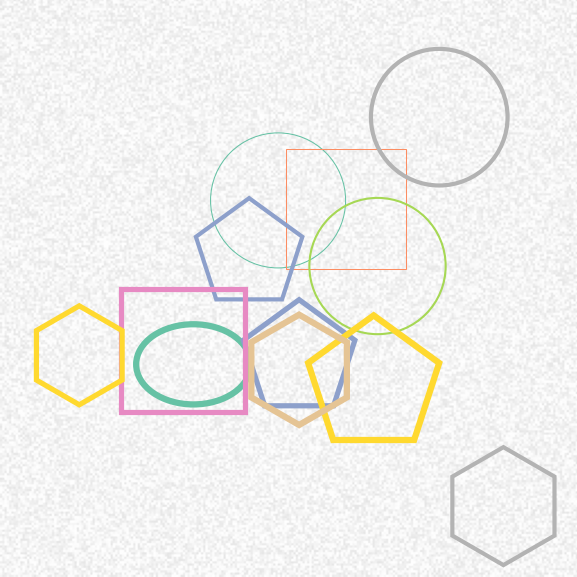[{"shape": "circle", "thickness": 0.5, "radius": 0.58, "center": [0.482, 0.652]}, {"shape": "oval", "thickness": 3, "radius": 0.5, "center": [0.335, 0.368]}, {"shape": "square", "thickness": 0.5, "radius": 0.52, "center": [0.599, 0.638]}, {"shape": "pentagon", "thickness": 2.5, "radius": 0.51, "center": [0.518, 0.379]}, {"shape": "pentagon", "thickness": 2, "radius": 0.48, "center": [0.431, 0.559]}, {"shape": "square", "thickness": 2.5, "radius": 0.53, "center": [0.317, 0.393]}, {"shape": "circle", "thickness": 1, "radius": 0.59, "center": [0.654, 0.538]}, {"shape": "pentagon", "thickness": 3, "radius": 0.6, "center": [0.647, 0.334]}, {"shape": "hexagon", "thickness": 2.5, "radius": 0.43, "center": [0.137, 0.384]}, {"shape": "hexagon", "thickness": 3, "radius": 0.48, "center": [0.518, 0.359]}, {"shape": "circle", "thickness": 2, "radius": 0.59, "center": [0.761, 0.796]}, {"shape": "hexagon", "thickness": 2, "radius": 0.51, "center": [0.872, 0.123]}]